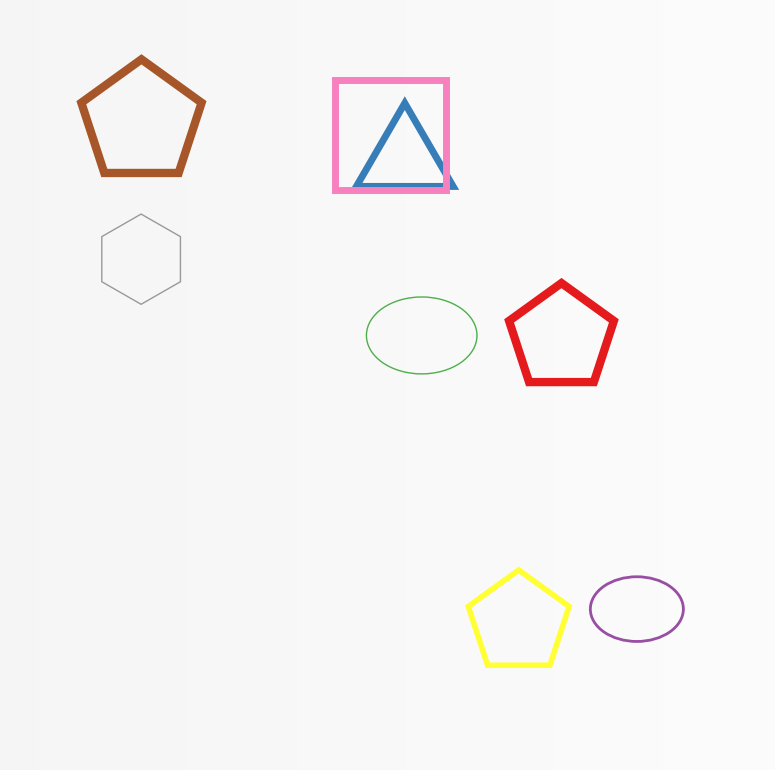[{"shape": "pentagon", "thickness": 3, "radius": 0.36, "center": [0.724, 0.561]}, {"shape": "triangle", "thickness": 2.5, "radius": 0.36, "center": [0.522, 0.794]}, {"shape": "oval", "thickness": 0.5, "radius": 0.36, "center": [0.544, 0.564]}, {"shape": "oval", "thickness": 1, "radius": 0.3, "center": [0.822, 0.209]}, {"shape": "pentagon", "thickness": 2, "radius": 0.34, "center": [0.669, 0.191]}, {"shape": "pentagon", "thickness": 3, "radius": 0.41, "center": [0.183, 0.841]}, {"shape": "square", "thickness": 2.5, "radius": 0.36, "center": [0.504, 0.825]}, {"shape": "hexagon", "thickness": 0.5, "radius": 0.29, "center": [0.182, 0.663]}]